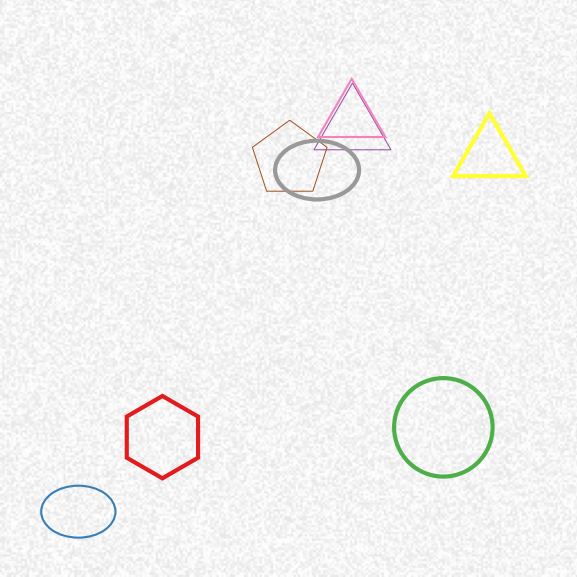[{"shape": "hexagon", "thickness": 2, "radius": 0.36, "center": [0.281, 0.242]}, {"shape": "oval", "thickness": 1, "radius": 0.32, "center": [0.136, 0.113]}, {"shape": "circle", "thickness": 2, "radius": 0.43, "center": [0.768, 0.259]}, {"shape": "triangle", "thickness": 0.5, "radius": 0.39, "center": [0.61, 0.778]}, {"shape": "triangle", "thickness": 2, "radius": 0.36, "center": [0.847, 0.731]}, {"shape": "pentagon", "thickness": 0.5, "radius": 0.34, "center": [0.502, 0.723]}, {"shape": "triangle", "thickness": 1, "radius": 0.34, "center": [0.609, 0.796]}, {"shape": "oval", "thickness": 2, "radius": 0.36, "center": [0.549, 0.705]}]